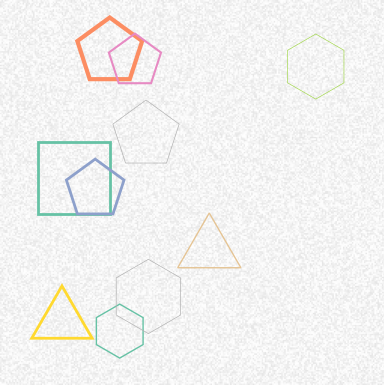[{"shape": "hexagon", "thickness": 1, "radius": 0.35, "center": [0.311, 0.14]}, {"shape": "square", "thickness": 2, "radius": 0.47, "center": [0.193, 0.537]}, {"shape": "pentagon", "thickness": 3, "radius": 0.44, "center": [0.285, 0.866]}, {"shape": "pentagon", "thickness": 2, "radius": 0.39, "center": [0.247, 0.508]}, {"shape": "pentagon", "thickness": 1.5, "radius": 0.36, "center": [0.35, 0.841]}, {"shape": "hexagon", "thickness": 0.5, "radius": 0.42, "center": [0.82, 0.827]}, {"shape": "triangle", "thickness": 2, "radius": 0.45, "center": [0.161, 0.167]}, {"shape": "triangle", "thickness": 1, "radius": 0.47, "center": [0.544, 0.352]}, {"shape": "hexagon", "thickness": 0.5, "radius": 0.48, "center": [0.385, 0.23]}, {"shape": "pentagon", "thickness": 0.5, "radius": 0.45, "center": [0.379, 0.65]}]